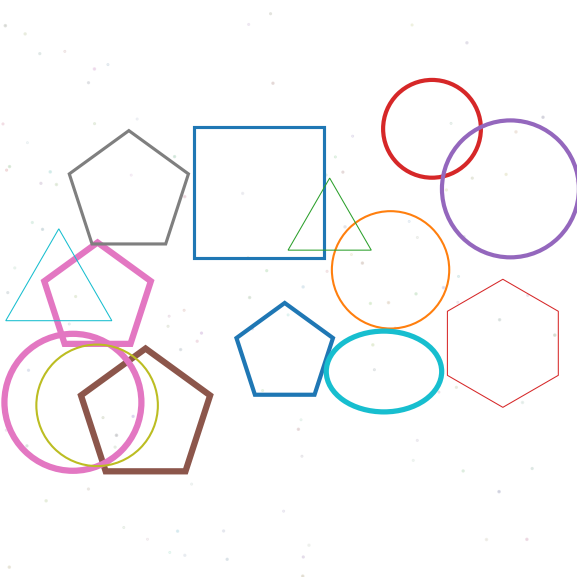[{"shape": "pentagon", "thickness": 2, "radius": 0.44, "center": [0.493, 0.387]}, {"shape": "square", "thickness": 1.5, "radius": 0.56, "center": [0.448, 0.666]}, {"shape": "circle", "thickness": 1, "radius": 0.51, "center": [0.676, 0.532]}, {"shape": "triangle", "thickness": 0.5, "radius": 0.42, "center": [0.571, 0.608]}, {"shape": "circle", "thickness": 2, "radius": 0.42, "center": [0.748, 0.776]}, {"shape": "hexagon", "thickness": 0.5, "radius": 0.55, "center": [0.871, 0.405]}, {"shape": "circle", "thickness": 2, "radius": 0.59, "center": [0.884, 0.672]}, {"shape": "pentagon", "thickness": 3, "radius": 0.59, "center": [0.252, 0.278]}, {"shape": "circle", "thickness": 3, "radius": 0.59, "center": [0.126, 0.303]}, {"shape": "pentagon", "thickness": 3, "radius": 0.49, "center": [0.169, 0.482]}, {"shape": "pentagon", "thickness": 1.5, "radius": 0.54, "center": [0.223, 0.664]}, {"shape": "circle", "thickness": 1, "radius": 0.53, "center": [0.168, 0.297]}, {"shape": "oval", "thickness": 2.5, "radius": 0.5, "center": [0.665, 0.356]}, {"shape": "triangle", "thickness": 0.5, "radius": 0.53, "center": [0.102, 0.497]}]